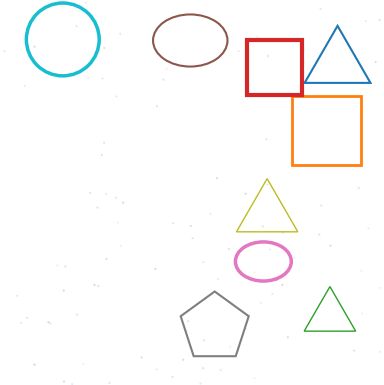[{"shape": "triangle", "thickness": 1.5, "radius": 0.49, "center": [0.877, 0.834]}, {"shape": "square", "thickness": 2, "radius": 0.45, "center": [0.849, 0.66]}, {"shape": "triangle", "thickness": 1, "radius": 0.39, "center": [0.857, 0.178]}, {"shape": "square", "thickness": 3, "radius": 0.36, "center": [0.713, 0.825]}, {"shape": "oval", "thickness": 1.5, "radius": 0.48, "center": [0.494, 0.895]}, {"shape": "oval", "thickness": 2.5, "radius": 0.36, "center": [0.684, 0.321]}, {"shape": "pentagon", "thickness": 1.5, "radius": 0.46, "center": [0.558, 0.15]}, {"shape": "triangle", "thickness": 1, "radius": 0.46, "center": [0.694, 0.444]}, {"shape": "circle", "thickness": 2.5, "radius": 0.47, "center": [0.163, 0.898]}]